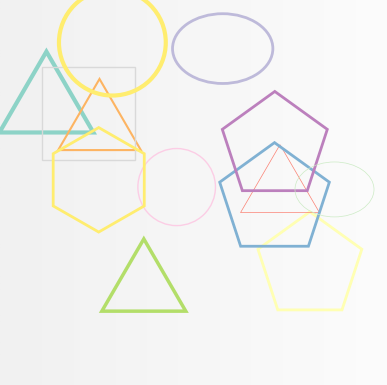[{"shape": "triangle", "thickness": 3, "radius": 0.7, "center": [0.12, 0.726]}, {"shape": "pentagon", "thickness": 2, "radius": 0.7, "center": [0.8, 0.309]}, {"shape": "oval", "thickness": 2, "radius": 0.65, "center": [0.575, 0.874]}, {"shape": "triangle", "thickness": 0.5, "radius": 0.59, "center": [0.723, 0.507]}, {"shape": "pentagon", "thickness": 2, "radius": 0.74, "center": [0.708, 0.481]}, {"shape": "triangle", "thickness": 1.5, "radius": 0.62, "center": [0.257, 0.672]}, {"shape": "triangle", "thickness": 2.5, "radius": 0.63, "center": [0.371, 0.254]}, {"shape": "circle", "thickness": 1, "radius": 0.5, "center": [0.456, 0.514]}, {"shape": "square", "thickness": 1, "radius": 0.6, "center": [0.229, 0.704]}, {"shape": "pentagon", "thickness": 2, "radius": 0.71, "center": [0.709, 0.62]}, {"shape": "oval", "thickness": 0.5, "radius": 0.51, "center": [0.863, 0.508]}, {"shape": "hexagon", "thickness": 2, "radius": 0.68, "center": [0.255, 0.533]}, {"shape": "circle", "thickness": 3, "radius": 0.69, "center": [0.29, 0.89]}]